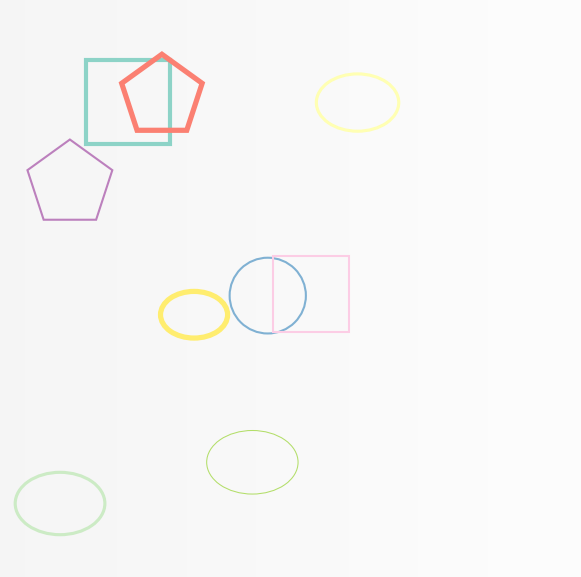[{"shape": "square", "thickness": 2, "radius": 0.36, "center": [0.221, 0.823]}, {"shape": "oval", "thickness": 1.5, "radius": 0.35, "center": [0.615, 0.822]}, {"shape": "pentagon", "thickness": 2.5, "radius": 0.36, "center": [0.279, 0.832]}, {"shape": "circle", "thickness": 1, "radius": 0.33, "center": [0.461, 0.487]}, {"shape": "oval", "thickness": 0.5, "radius": 0.39, "center": [0.434, 0.199]}, {"shape": "square", "thickness": 1, "radius": 0.33, "center": [0.535, 0.49]}, {"shape": "pentagon", "thickness": 1, "radius": 0.38, "center": [0.12, 0.681]}, {"shape": "oval", "thickness": 1.5, "radius": 0.39, "center": [0.103, 0.127]}, {"shape": "oval", "thickness": 2.5, "radius": 0.29, "center": [0.334, 0.454]}]